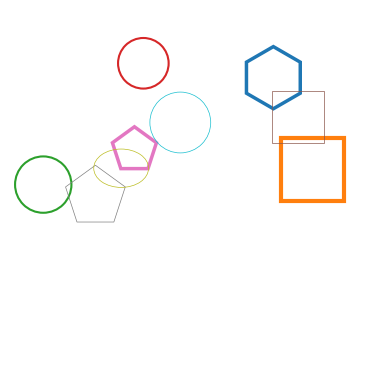[{"shape": "hexagon", "thickness": 2.5, "radius": 0.4, "center": [0.71, 0.798]}, {"shape": "square", "thickness": 3, "radius": 0.41, "center": [0.812, 0.561]}, {"shape": "circle", "thickness": 1.5, "radius": 0.37, "center": [0.112, 0.521]}, {"shape": "circle", "thickness": 1.5, "radius": 0.33, "center": [0.372, 0.836]}, {"shape": "square", "thickness": 0.5, "radius": 0.34, "center": [0.775, 0.696]}, {"shape": "pentagon", "thickness": 2.5, "radius": 0.3, "center": [0.349, 0.611]}, {"shape": "pentagon", "thickness": 0.5, "radius": 0.41, "center": [0.248, 0.489]}, {"shape": "oval", "thickness": 0.5, "radius": 0.36, "center": [0.315, 0.563]}, {"shape": "circle", "thickness": 0.5, "radius": 0.4, "center": [0.468, 0.682]}]